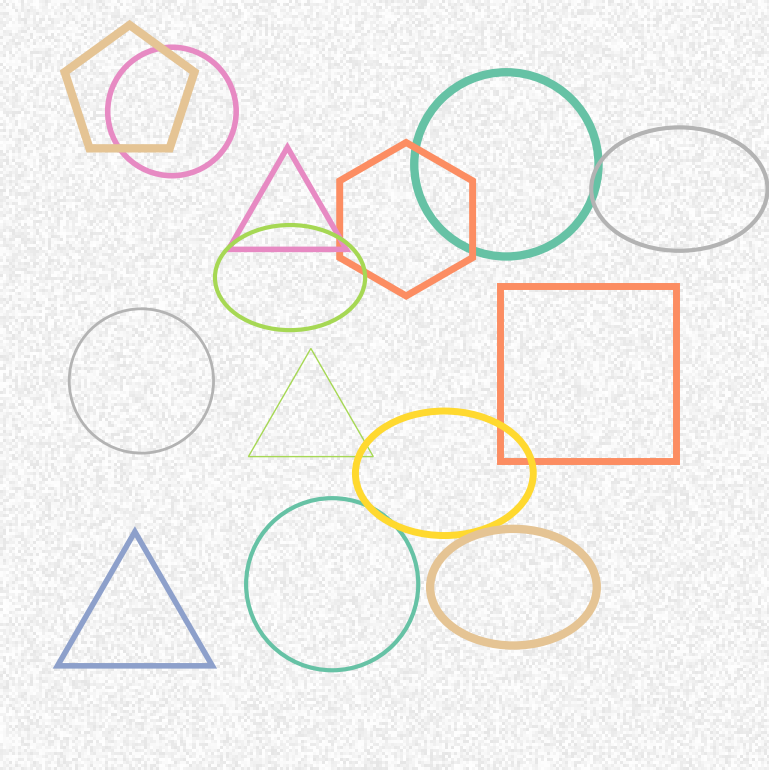[{"shape": "circle", "thickness": 3, "radius": 0.6, "center": [0.658, 0.787]}, {"shape": "circle", "thickness": 1.5, "radius": 0.56, "center": [0.431, 0.241]}, {"shape": "hexagon", "thickness": 2.5, "radius": 0.5, "center": [0.527, 0.715]}, {"shape": "square", "thickness": 2.5, "radius": 0.57, "center": [0.764, 0.515]}, {"shape": "triangle", "thickness": 2, "radius": 0.58, "center": [0.175, 0.193]}, {"shape": "triangle", "thickness": 2, "radius": 0.44, "center": [0.373, 0.72]}, {"shape": "circle", "thickness": 2, "radius": 0.42, "center": [0.223, 0.855]}, {"shape": "triangle", "thickness": 0.5, "radius": 0.47, "center": [0.404, 0.454]}, {"shape": "oval", "thickness": 1.5, "radius": 0.49, "center": [0.377, 0.64]}, {"shape": "oval", "thickness": 2.5, "radius": 0.58, "center": [0.577, 0.385]}, {"shape": "pentagon", "thickness": 3, "radius": 0.44, "center": [0.168, 0.879]}, {"shape": "oval", "thickness": 3, "radius": 0.54, "center": [0.667, 0.237]}, {"shape": "circle", "thickness": 1, "radius": 0.47, "center": [0.184, 0.505]}, {"shape": "oval", "thickness": 1.5, "radius": 0.57, "center": [0.882, 0.754]}]